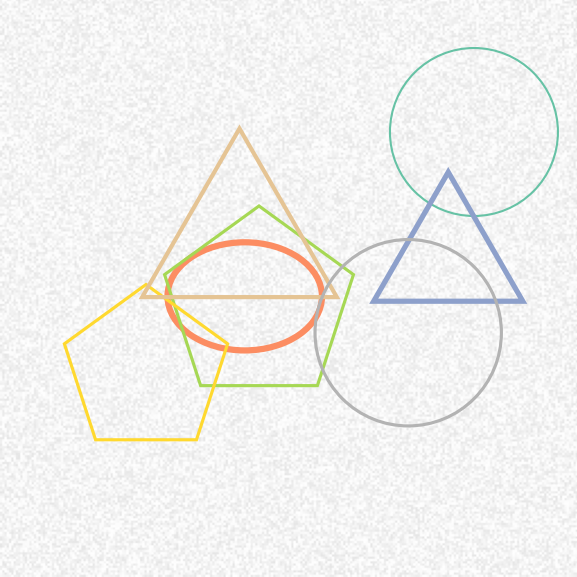[{"shape": "circle", "thickness": 1, "radius": 0.73, "center": [0.821, 0.771]}, {"shape": "oval", "thickness": 3, "radius": 0.67, "center": [0.424, 0.486]}, {"shape": "triangle", "thickness": 2.5, "radius": 0.75, "center": [0.776, 0.552]}, {"shape": "pentagon", "thickness": 1.5, "radius": 0.86, "center": [0.448, 0.47]}, {"shape": "pentagon", "thickness": 1.5, "radius": 0.74, "center": [0.253, 0.358]}, {"shape": "triangle", "thickness": 2, "radius": 0.97, "center": [0.415, 0.582]}, {"shape": "circle", "thickness": 1.5, "radius": 0.81, "center": [0.707, 0.423]}]